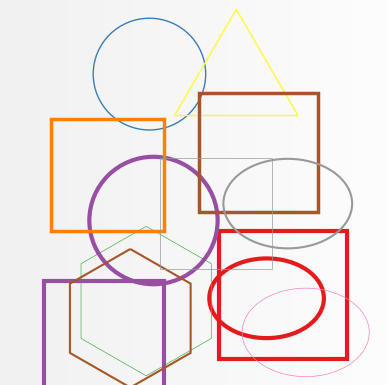[{"shape": "oval", "thickness": 3, "radius": 0.74, "center": [0.688, 0.225]}, {"shape": "square", "thickness": 3, "radius": 0.83, "center": [0.73, 0.234]}, {"shape": "circle", "thickness": 1, "radius": 0.73, "center": [0.386, 0.808]}, {"shape": "hexagon", "thickness": 0.5, "radius": 0.97, "center": [0.377, 0.218]}, {"shape": "circle", "thickness": 3, "radius": 0.83, "center": [0.396, 0.427]}, {"shape": "square", "thickness": 3, "radius": 0.77, "center": [0.269, 0.115]}, {"shape": "square", "thickness": 2.5, "radius": 0.73, "center": [0.277, 0.546]}, {"shape": "triangle", "thickness": 1, "radius": 0.92, "center": [0.61, 0.792]}, {"shape": "square", "thickness": 2.5, "radius": 0.77, "center": [0.667, 0.604]}, {"shape": "hexagon", "thickness": 1.5, "radius": 0.9, "center": [0.336, 0.173]}, {"shape": "oval", "thickness": 0.5, "radius": 0.82, "center": [0.789, 0.137]}, {"shape": "oval", "thickness": 1.5, "radius": 0.83, "center": [0.743, 0.471]}, {"shape": "square", "thickness": 0.5, "radius": 0.72, "center": [0.557, 0.446]}]